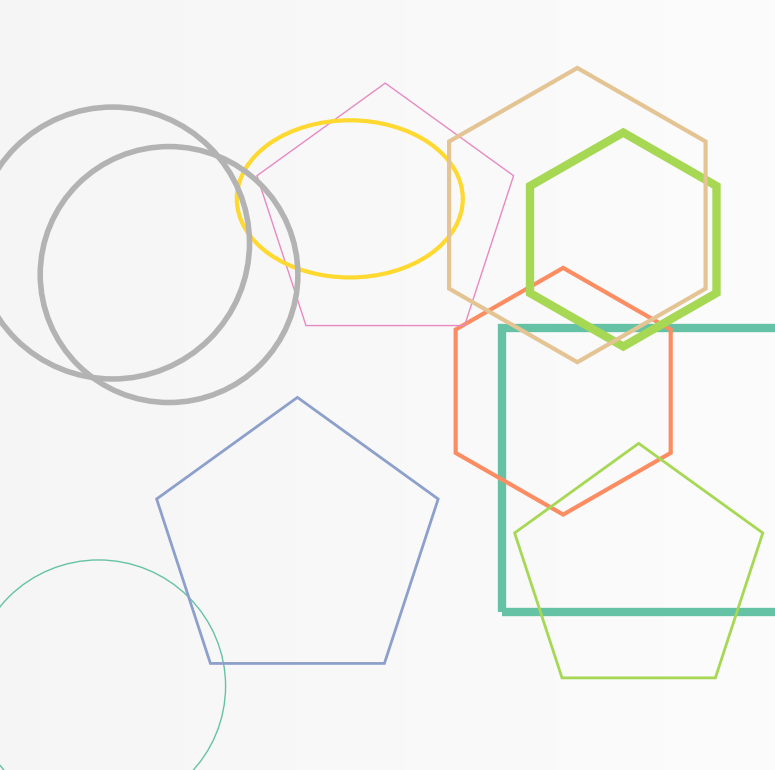[{"shape": "square", "thickness": 3, "radius": 0.92, "center": [0.832, 0.389]}, {"shape": "circle", "thickness": 0.5, "radius": 0.82, "center": [0.127, 0.109]}, {"shape": "hexagon", "thickness": 1.5, "radius": 0.8, "center": [0.727, 0.492]}, {"shape": "pentagon", "thickness": 1, "radius": 0.95, "center": [0.384, 0.293]}, {"shape": "pentagon", "thickness": 0.5, "radius": 0.87, "center": [0.497, 0.718]}, {"shape": "hexagon", "thickness": 3, "radius": 0.69, "center": [0.804, 0.689]}, {"shape": "pentagon", "thickness": 1, "radius": 0.84, "center": [0.824, 0.256]}, {"shape": "oval", "thickness": 1.5, "radius": 0.73, "center": [0.451, 0.742]}, {"shape": "hexagon", "thickness": 1.5, "radius": 0.96, "center": [0.745, 0.721]}, {"shape": "circle", "thickness": 2, "radius": 0.83, "center": [0.218, 0.643]}, {"shape": "circle", "thickness": 2, "radius": 0.88, "center": [0.145, 0.684]}]